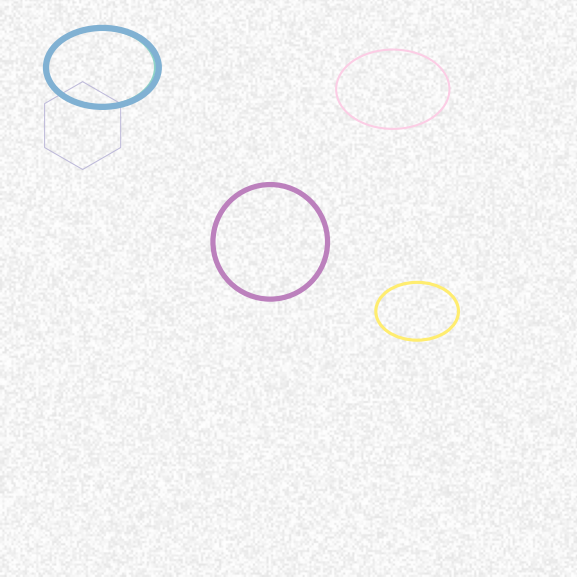[{"shape": "oval", "thickness": 1, "radius": 0.47, "center": [0.174, 0.883]}, {"shape": "hexagon", "thickness": 0.5, "radius": 0.38, "center": [0.143, 0.782]}, {"shape": "oval", "thickness": 3, "radius": 0.49, "center": [0.177, 0.882]}, {"shape": "oval", "thickness": 1, "radius": 0.49, "center": [0.68, 0.845]}, {"shape": "circle", "thickness": 2.5, "radius": 0.5, "center": [0.468, 0.58]}, {"shape": "oval", "thickness": 1.5, "radius": 0.36, "center": [0.722, 0.46]}]